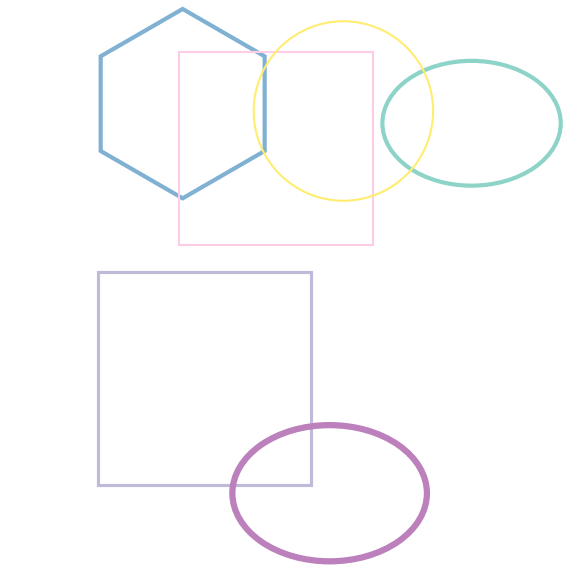[{"shape": "oval", "thickness": 2, "radius": 0.77, "center": [0.817, 0.786]}, {"shape": "square", "thickness": 1.5, "radius": 0.92, "center": [0.355, 0.344]}, {"shape": "hexagon", "thickness": 2, "radius": 0.82, "center": [0.316, 0.82]}, {"shape": "square", "thickness": 1, "radius": 0.84, "center": [0.478, 0.742]}, {"shape": "oval", "thickness": 3, "radius": 0.84, "center": [0.571, 0.145]}, {"shape": "circle", "thickness": 1, "radius": 0.78, "center": [0.595, 0.807]}]